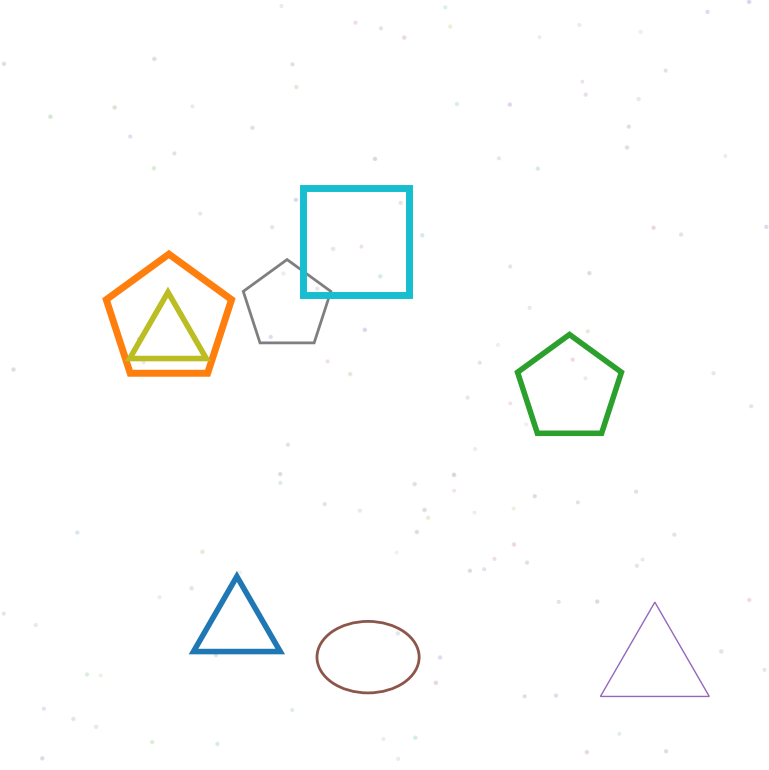[{"shape": "triangle", "thickness": 2, "radius": 0.33, "center": [0.308, 0.186]}, {"shape": "pentagon", "thickness": 2.5, "radius": 0.43, "center": [0.219, 0.584]}, {"shape": "pentagon", "thickness": 2, "radius": 0.35, "center": [0.74, 0.495]}, {"shape": "triangle", "thickness": 0.5, "radius": 0.41, "center": [0.85, 0.136]}, {"shape": "oval", "thickness": 1, "radius": 0.33, "center": [0.478, 0.147]}, {"shape": "pentagon", "thickness": 1, "radius": 0.3, "center": [0.373, 0.603]}, {"shape": "triangle", "thickness": 2, "radius": 0.29, "center": [0.218, 0.563]}, {"shape": "square", "thickness": 2.5, "radius": 0.35, "center": [0.462, 0.686]}]